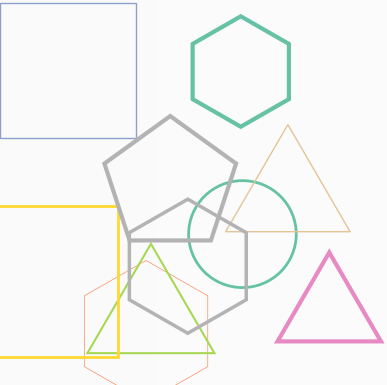[{"shape": "hexagon", "thickness": 3, "radius": 0.72, "center": [0.621, 0.814]}, {"shape": "circle", "thickness": 2, "radius": 0.69, "center": [0.626, 0.392]}, {"shape": "hexagon", "thickness": 0.5, "radius": 0.92, "center": [0.377, 0.14]}, {"shape": "square", "thickness": 1, "radius": 0.88, "center": [0.175, 0.817]}, {"shape": "triangle", "thickness": 3, "radius": 0.77, "center": [0.85, 0.19]}, {"shape": "triangle", "thickness": 1.5, "radius": 0.95, "center": [0.389, 0.177]}, {"shape": "square", "thickness": 2, "radius": 0.98, "center": [0.11, 0.268]}, {"shape": "triangle", "thickness": 1, "radius": 0.93, "center": [0.743, 0.491]}, {"shape": "hexagon", "thickness": 2.5, "radius": 0.87, "center": [0.485, 0.309]}, {"shape": "pentagon", "thickness": 3, "radius": 0.89, "center": [0.439, 0.52]}]